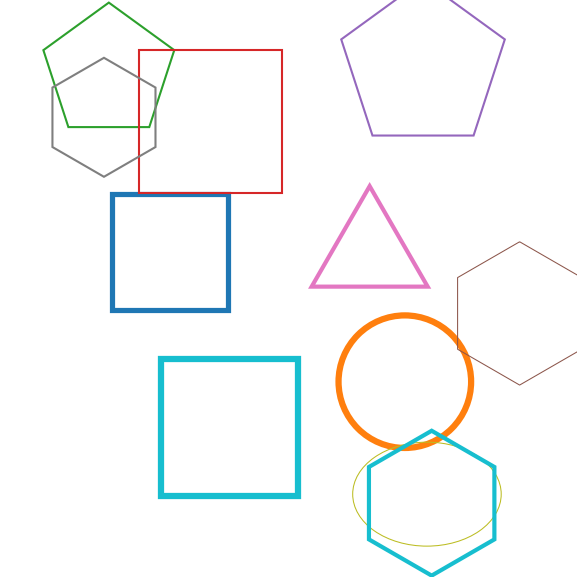[{"shape": "square", "thickness": 2.5, "radius": 0.5, "center": [0.295, 0.562]}, {"shape": "circle", "thickness": 3, "radius": 0.57, "center": [0.701, 0.338]}, {"shape": "pentagon", "thickness": 1, "radius": 0.6, "center": [0.188, 0.875]}, {"shape": "square", "thickness": 1, "radius": 0.62, "center": [0.365, 0.789]}, {"shape": "pentagon", "thickness": 1, "radius": 0.74, "center": [0.733, 0.885]}, {"shape": "hexagon", "thickness": 0.5, "radius": 0.62, "center": [0.9, 0.456]}, {"shape": "triangle", "thickness": 2, "radius": 0.58, "center": [0.64, 0.561]}, {"shape": "hexagon", "thickness": 1, "radius": 0.52, "center": [0.18, 0.796]}, {"shape": "oval", "thickness": 0.5, "radius": 0.64, "center": [0.739, 0.143]}, {"shape": "square", "thickness": 3, "radius": 0.59, "center": [0.397, 0.259]}, {"shape": "hexagon", "thickness": 2, "radius": 0.63, "center": [0.747, 0.128]}]